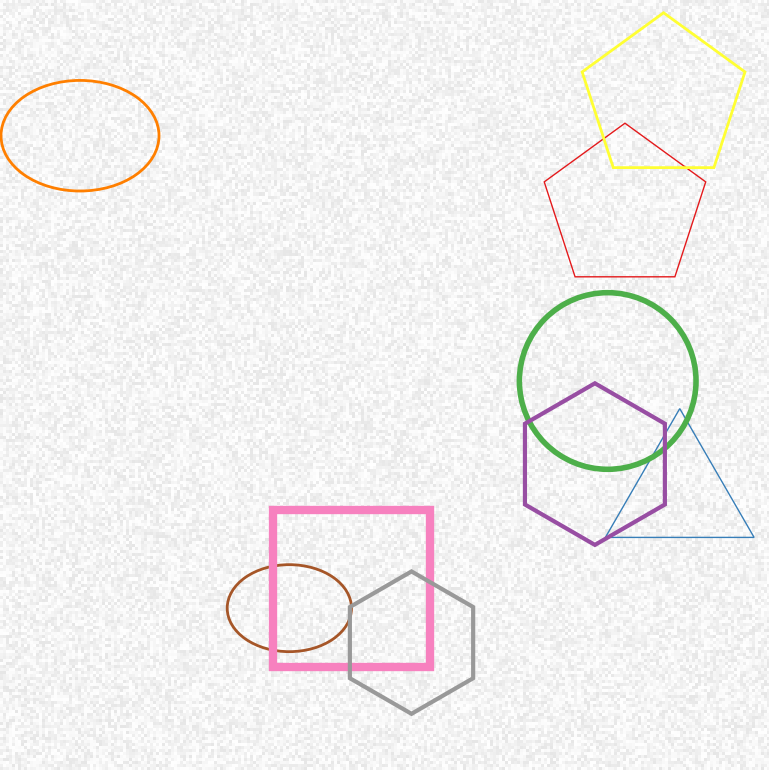[{"shape": "pentagon", "thickness": 0.5, "radius": 0.55, "center": [0.812, 0.73]}, {"shape": "triangle", "thickness": 0.5, "radius": 0.56, "center": [0.883, 0.358]}, {"shape": "circle", "thickness": 2, "radius": 0.57, "center": [0.789, 0.505]}, {"shape": "hexagon", "thickness": 1.5, "radius": 0.52, "center": [0.773, 0.397]}, {"shape": "oval", "thickness": 1, "radius": 0.51, "center": [0.104, 0.824]}, {"shape": "pentagon", "thickness": 1, "radius": 0.56, "center": [0.862, 0.872]}, {"shape": "oval", "thickness": 1, "radius": 0.4, "center": [0.376, 0.21]}, {"shape": "square", "thickness": 3, "radius": 0.51, "center": [0.457, 0.236]}, {"shape": "hexagon", "thickness": 1.5, "radius": 0.46, "center": [0.534, 0.165]}]